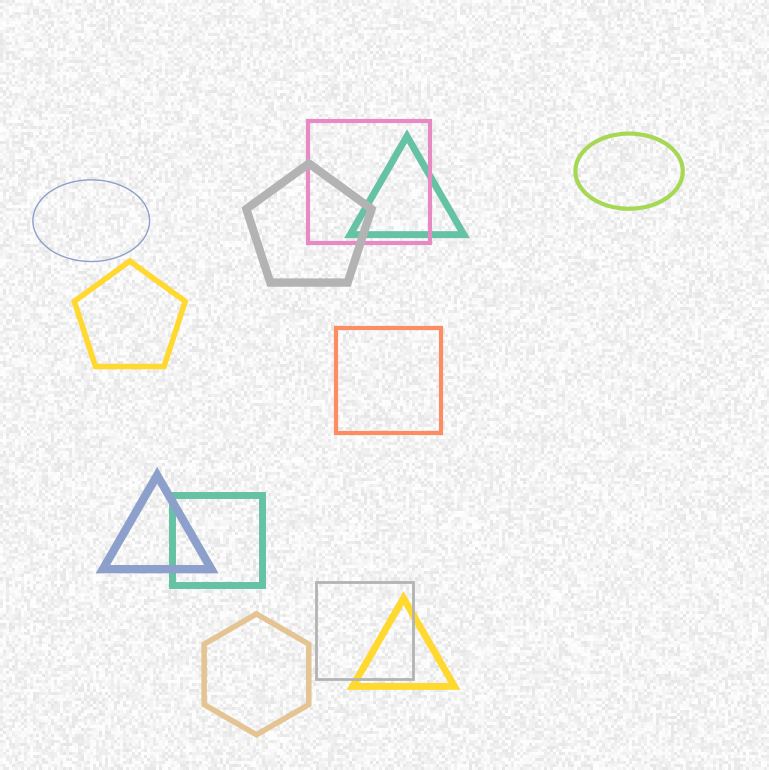[{"shape": "square", "thickness": 2.5, "radius": 0.29, "center": [0.282, 0.299]}, {"shape": "triangle", "thickness": 2.5, "radius": 0.43, "center": [0.529, 0.738]}, {"shape": "square", "thickness": 1.5, "radius": 0.34, "center": [0.505, 0.505]}, {"shape": "triangle", "thickness": 3, "radius": 0.41, "center": [0.204, 0.301]}, {"shape": "oval", "thickness": 0.5, "radius": 0.38, "center": [0.118, 0.713]}, {"shape": "square", "thickness": 1.5, "radius": 0.4, "center": [0.479, 0.764]}, {"shape": "oval", "thickness": 1.5, "radius": 0.35, "center": [0.817, 0.778]}, {"shape": "triangle", "thickness": 2.5, "radius": 0.38, "center": [0.524, 0.147]}, {"shape": "pentagon", "thickness": 2, "radius": 0.38, "center": [0.169, 0.585]}, {"shape": "hexagon", "thickness": 2, "radius": 0.39, "center": [0.333, 0.124]}, {"shape": "pentagon", "thickness": 3, "radius": 0.43, "center": [0.401, 0.702]}, {"shape": "square", "thickness": 1, "radius": 0.31, "center": [0.474, 0.181]}]